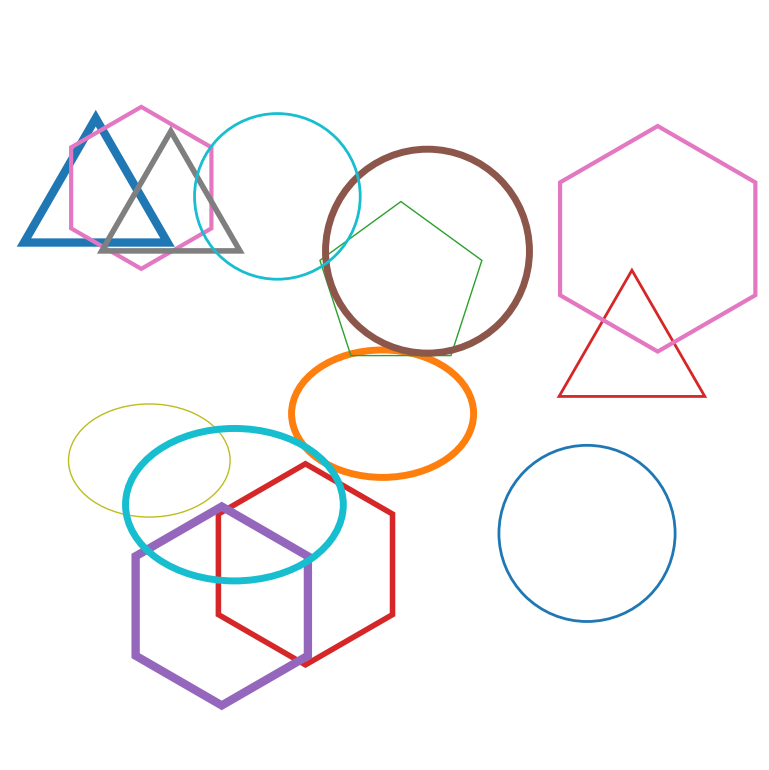[{"shape": "triangle", "thickness": 3, "radius": 0.54, "center": [0.124, 0.739]}, {"shape": "circle", "thickness": 1, "radius": 0.57, "center": [0.762, 0.307]}, {"shape": "oval", "thickness": 2.5, "radius": 0.59, "center": [0.497, 0.463]}, {"shape": "pentagon", "thickness": 0.5, "radius": 0.55, "center": [0.521, 0.628]}, {"shape": "hexagon", "thickness": 2, "radius": 0.65, "center": [0.397, 0.267]}, {"shape": "triangle", "thickness": 1, "radius": 0.55, "center": [0.821, 0.54]}, {"shape": "hexagon", "thickness": 3, "radius": 0.65, "center": [0.288, 0.213]}, {"shape": "circle", "thickness": 2.5, "radius": 0.66, "center": [0.555, 0.674]}, {"shape": "hexagon", "thickness": 1.5, "radius": 0.53, "center": [0.183, 0.756]}, {"shape": "hexagon", "thickness": 1.5, "radius": 0.73, "center": [0.854, 0.69]}, {"shape": "triangle", "thickness": 2, "radius": 0.52, "center": [0.222, 0.726]}, {"shape": "oval", "thickness": 0.5, "radius": 0.52, "center": [0.194, 0.402]}, {"shape": "circle", "thickness": 1, "radius": 0.54, "center": [0.36, 0.745]}, {"shape": "oval", "thickness": 2.5, "radius": 0.71, "center": [0.304, 0.345]}]